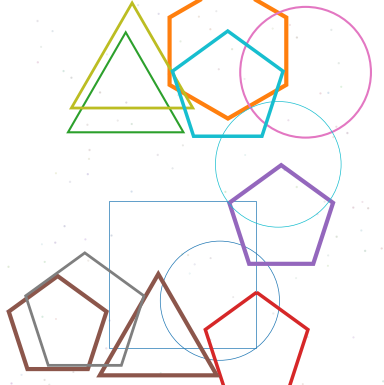[{"shape": "square", "thickness": 0.5, "radius": 0.96, "center": [0.475, 0.287]}, {"shape": "circle", "thickness": 0.5, "radius": 0.77, "center": [0.571, 0.219]}, {"shape": "hexagon", "thickness": 3, "radius": 0.88, "center": [0.592, 0.867]}, {"shape": "triangle", "thickness": 1.5, "radius": 0.87, "center": [0.327, 0.743]}, {"shape": "pentagon", "thickness": 2.5, "radius": 0.7, "center": [0.667, 0.101]}, {"shape": "pentagon", "thickness": 3, "radius": 0.71, "center": [0.73, 0.429]}, {"shape": "pentagon", "thickness": 3, "radius": 0.67, "center": [0.15, 0.149]}, {"shape": "triangle", "thickness": 3, "radius": 0.88, "center": [0.411, 0.113]}, {"shape": "circle", "thickness": 1.5, "radius": 0.85, "center": [0.794, 0.812]}, {"shape": "pentagon", "thickness": 2, "radius": 0.81, "center": [0.22, 0.182]}, {"shape": "triangle", "thickness": 2, "radius": 0.91, "center": [0.343, 0.81]}, {"shape": "pentagon", "thickness": 2.5, "radius": 0.76, "center": [0.592, 0.768]}, {"shape": "circle", "thickness": 0.5, "radius": 0.82, "center": [0.723, 0.573]}]